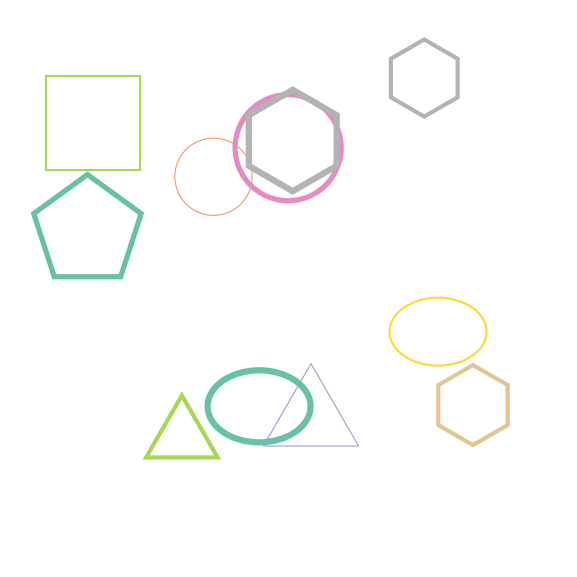[{"shape": "oval", "thickness": 3, "radius": 0.45, "center": [0.449, 0.296]}, {"shape": "pentagon", "thickness": 2.5, "radius": 0.49, "center": [0.151, 0.599]}, {"shape": "circle", "thickness": 0.5, "radius": 0.33, "center": [0.37, 0.693]}, {"shape": "triangle", "thickness": 0.5, "radius": 0.48, "center": [0.539, 0.274]}, {"shape": "circle", "thickness": 2.5, "radius": 0.46, "center": [0.499, 0.743]}, {"shape": "triangle", "thickness": 2, "radius": 0.36, "center": [0.315, 0.243]}, {"shape": "square", "thickness": 1, "radius": 0.41, "center": [0.16, 0.786]}, {"shape": "oval", "thickness": 1, "radius": 0.42, "center": [0.759, 0.425]}, {"shape": "hexagon", "thickness": 2, "radius": 0.35, "center": [0.819, 0.298]}, {"shape": "hexagon", "thickness": 3, "radius": 0.44, "center": [0.507, 0.756]}, {"shape": "hexagon", "thickness": 2, "radius": 0.33, "center": [0.735, 0.864]}]